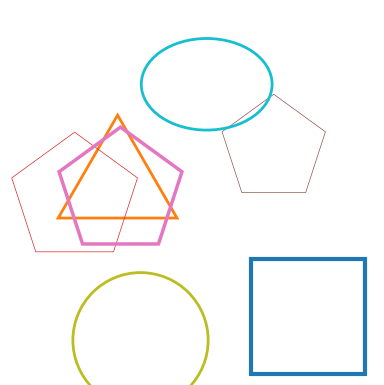[{"shape": "square", "thickness": 3, "radius": 0.74, "center": [0.799, 0.178]}, {"shape": "triangle", "thickness": 2, "radius": 0.89, "center": [0.305, 0.523]}, {"shape": "pentagon", "thickness": 0.5, "radius": 0.86, "center": [0.194, 0.485]}, {"shape": "pentagon", "thickness": 0.5, "radius": 0.71, "center": [0.711, 0.614]}, {"shape": "pentagon", "thickness": 2.5, "radius": 0.84, "center": [0.313, 0.502]}, {"shape": "circle", "thickness": 2, "radius": 0.88, "center": [0.365, 0.116]}, {"shape": "oval", "thickness": 2, "radius": 0.85, "center": [0.537, 0.781]}]